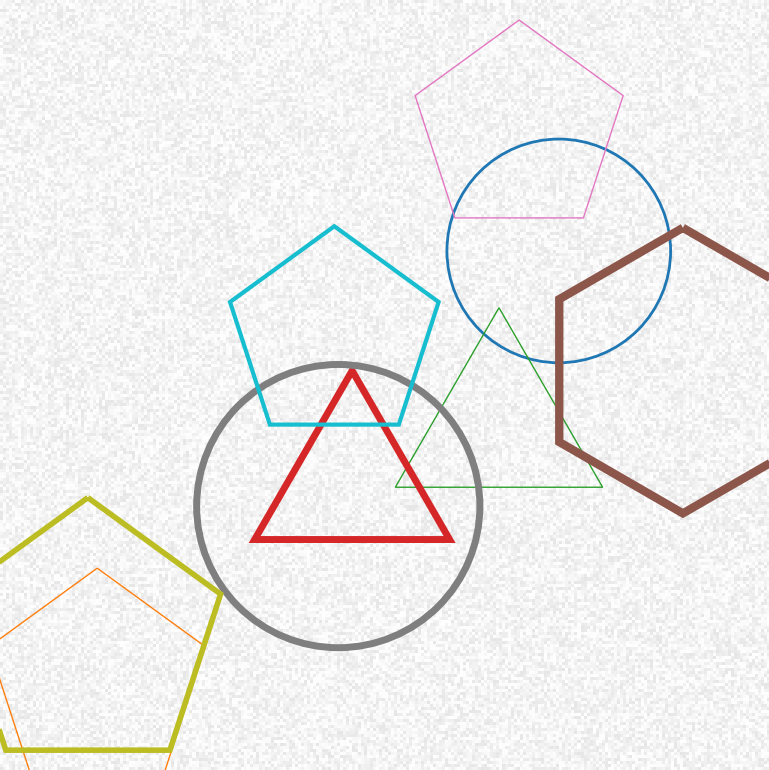[{"shape": "circle", "thickness": 1, "radius": 0.73, "center": [0.726, 0.674]}, {"shape": "pentagon", "thickness": 0.5, "radius": 0.74, "center": [0.126, 0.115]}, {"shape": "triangle", "thickness": 0.5, "radius": 0.78, "center": [0.648, 0.445]}, {"shape": "triangle", "thickness": 2.5, "radius": 0.73, "center": [0.457, 0.372]}, {"shape": "hexagon", "thickness": 3, "radius": 0.93, "center": [0.887, 0.519]}, {"shape": "pentagon", "thickness": 0.5, "radius": 0.71, "center": [0.674, 0.832]}, {"shape": "circle", "thickness": 2.5, "radius": 0.92, "center": [0.439, 0.343]}, {"shape": "pentagon", "thickness": 2, "radius": 0.91, "center": [0.114, 0.172]}, {"shape": "pentagon", "thickness": 1.5, "radius": 0.71, "center": [0.434, 0.564]}]